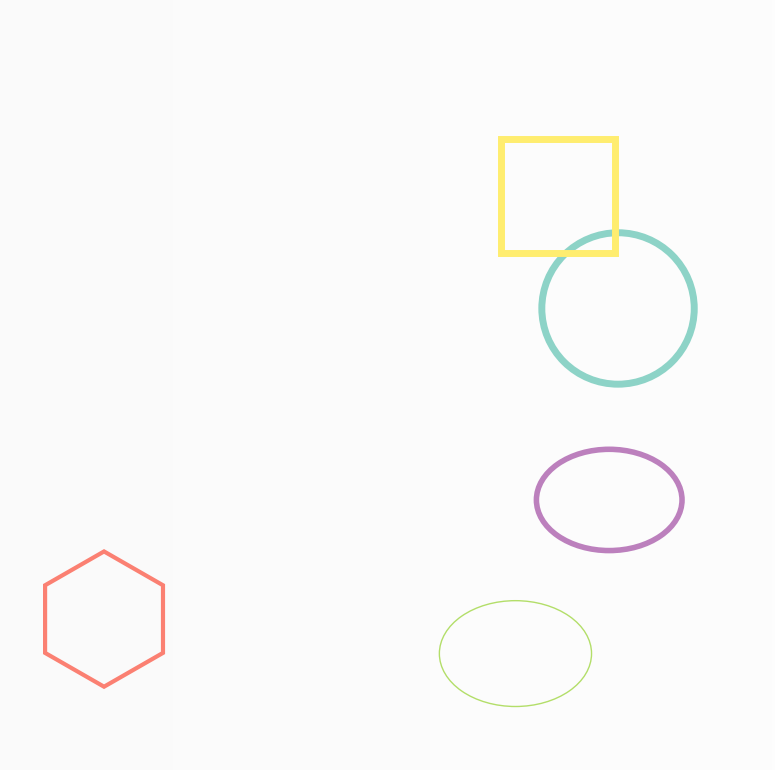[{"shape": "circle", "thickness": 2.5, "radius": 0.49, "center": [0.797, 0.599]}, {"shape": "hexagon", "thickness": 1.5, "radius": 0.44, "center": [0.134, 0.196]}, {"shape": "oval", "thickness": 0.5, "radius": 0.49, "center": [0.665, 0.151]}, {"shape": "oval", "thickness": 2, "radius": 0.47, "center": [0.786, 0.351]}, {"shape": "square", "thickness": 2.5, "radius": 0.37, "center": [0.72, 0.746]}]